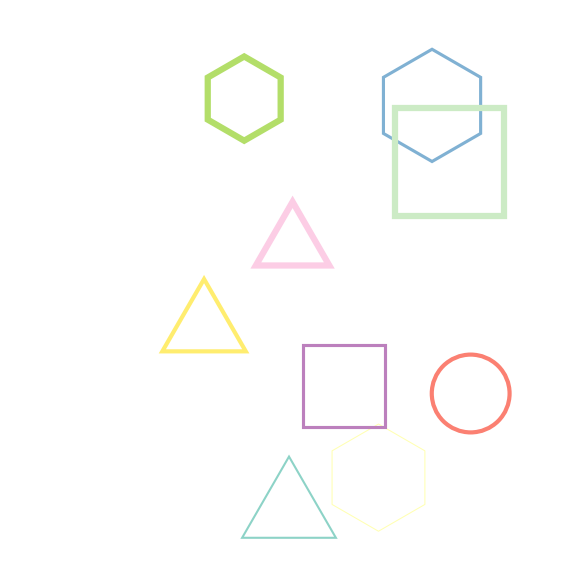[{"shape": "triangle", "thickness": 1, "radius": 0.47, "center": [0.5, 0.115]}, {"shape": "hexagon", "thickness": 0.5, "radius": 0.46, "center": [0.655, 0.172]}, {"shape": "circle", "thickness": 2, "radius": 0.34, "center": [0.815, 0.318]}, {"shape": "hexagon", "thickness": 1.5, "radius": 0.49, "center": [0.748, 0.817]}, {"shape": "hexagon", "thickness": 3, "radius": 0.36, "center": [0.423, 0.828]}, {"shape": "triangle", "thickness": 3, "radius": 0.37, "center": [0.507, 0.576]}, {"shape": "square", "thickness": 1.5, "radius": 0.35, "center": [0.596, 0.331]}, {"shape": "square", "thickness": 3, "radius": 0.47, "center": [0.779, 0.719]}, {"shape": "triangle", "thickness": 2, "radius": 0.42, "center": [0.353, 0.432]}]